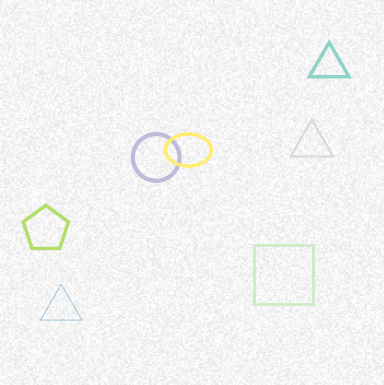[{"shape": "triangle", "thickness": 2.5, "radius": 0.3, "center": [0.855, 0.83]}, {"shape": "circle", "thickness": 3, "radius": 0.3, "center": [0.406, 0.591]}, {"shape": "triangle", "thickness": 0.5, "radius": 0.31, "center": [0.159, 0.2]}, {"shape": "pentagon", "thickness": 2.5, "radius": 0.31, "center": [0.119, 0.405]}, {"shape": "triangle", "thickness": 1.5, "radius": 0.32, "center": [0.81, 0.625]}, {"shape": "square", "thickness": 2, "radius": 0.38, "center": [0.736, 0.287]}, {"shape": "oval", "thickness": 2.5, "radius": 0.3, "center": [0.489, 0.61]}]